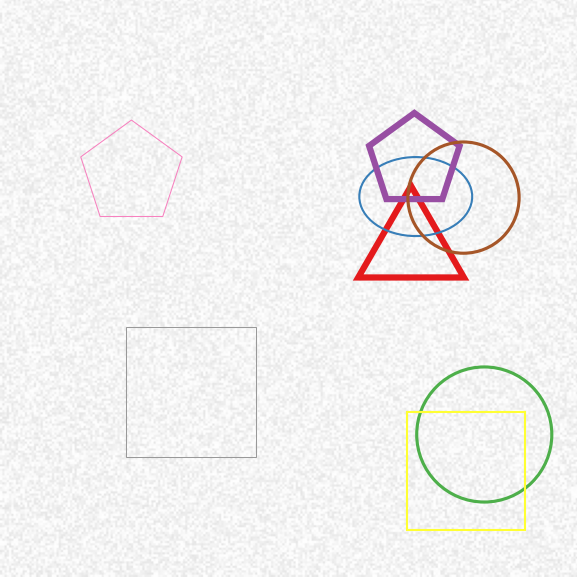[{"shape": "triangle", "thickness": 3, "radius": 0.53, "center": [0.712, 0.571]}, {"shape": "oval", "thickness": 1, "radius": 0.49, "center": [0.72, 0.659]}, {"shape": "circle", "thickness": 1.5, "radius": 0.58, "center": [0.839, 0.247]}, {"shape": "pentagon", "thickness": 3, "radius": 0.41, "center": [0.718, 0.721]}, {"shape": "square", "thickness": 1, "radius": 0.51, "center": [0.807, 0.183]}, {"shape": "circle", "thickness": 1.5, "radius": 0.48, "center": [0.803, 0.657]}, {"shape": "pentagon", "thickness": 0.5, "radius": 0.46, "center": [0.228, 0.699]}, {"shape": "square", "thickness": 0.5, "radius": 0.56, "center": [0.331, 0.32]}]